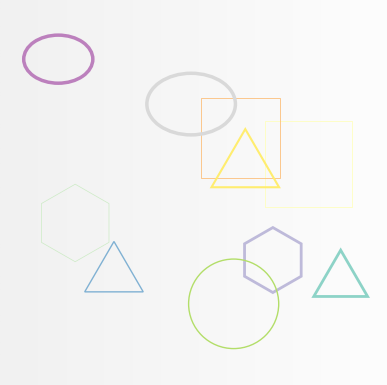[{"shape": "triangle", "thickness": 2, "radius": 0.4, "center": [0.879, 0.27]}, {"shape": "square", "thickness": 0.5, "radius": 0.56, "center": [0.796, 0.574]}, {"shape": "hexagon", "thickness": 2, "radius": 0.42, "center": [0.704, 0.325]}, {"shape": "triangle", "thickness": 1, "radius": 0.44, "center": [0.294, 0.286]}, {"shape": "square", "thickness": 0.5, "radius": 0.51, "center": [0.62, 0.642]}, {"shape": "circle", "thickness": 1, "radius": 0.58, "center": [0.603, 0.211]}, {"shape": "oval", "thickness": 2.5, "radius": 0.57, "center": [0.493, 0.73]}, {"shape": "oval", "thickness": 2.5, "radius": 0.45, "center": [0.15, 0.846]}, {"shape": "hexagon", "thickness": 0.5, "radius": 0.5, "center": [0.194, 0.421]}, {"shape": "triangle", "thickness": 1.5, "radius": 0.5, "center": [0.633, 0.564]}]